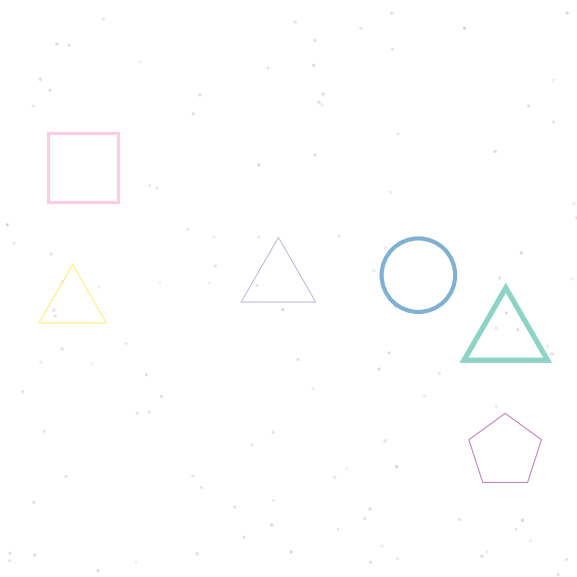[{"shape": "triangle", "thickness": 2.5, "radius": 0.42, "center": [0.876, 0.417]}, {"shape": "triangle", "thickness": 0.5, "radius": 0.37, "center": [0.482, 0.513]}, {"shape": "circle", "thickness": 2, "radius": 0.32, "center": [0.724, 0.523]}, {"shape": "square", "thickness": 1.5, "radius": 0.3, "center": [0.144, 0.709]}, {"shape": "pentagon", "thickness": 0.5, "radius": 0.33, "center": [0.875, 0.217]}, {"shape": "triangle", "thickness": 0.5, "radius": 0.34, "center": [0.126, 0.474]}]